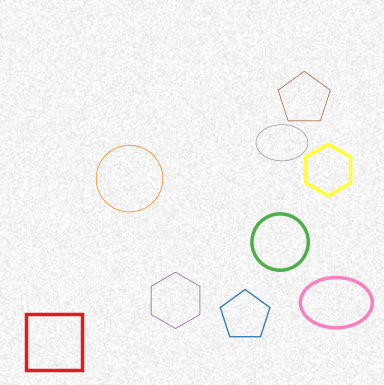[{"shape": "square", "thickness": 2.5, "radius": 0.36, "center": [0.139, 0.112]}, {"shape": "pentagon", "thickness": 1, "radius": 0.34, "center": [0.637, 0.18]}, {"shape": "circle", "thickness": 2.5, "radius": 0.37, "center": [0.728, 0.371]}, {"shape": "hexagon", "thickness": 0.5, "radius": 0.37, "center": [0.456, 0.22]}, {"shape": "circle", "thickness": 0.5, "radius": 0.43, "center": [0.336, 0.536]}, {"shape": "hexagon", "thickness": 2.5, "radius": 0.34, "center": [0.853, 0.558]}, {"shape": "pentagon", "thickness": 0.5, "radius": 0.36, "center": [0.79, 0.744]}, {"shape": "oval", "thickness": 2.5, "radius": 0.47, "center": [0.874, 0.214]}, {"shape": "oval", "thickness": 0.5, "radius": 0.34, "center": [0.732, 0.629]}]